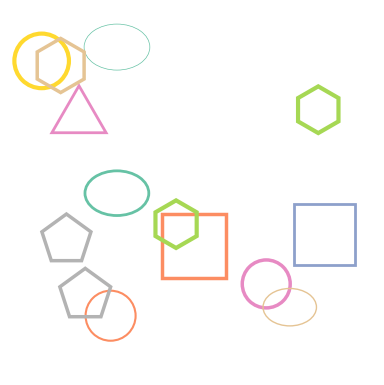[{"shape": "oval", "thickness": 0.5, "radius": 0.43, "center": [0.304, 0.878]}, {"shape": "oval", "thickness": 2, "radius": 0.41, "center": [0.304, 0.498]}, {"shape": "circle", "thickness": 1.5, "radius": 0.32, "center": [0.287, 0.18]}, {"shape": "square", "thickness": 2.5, "radius": 0.42, "center": [0.504, 0.361]}, {"shape": "square", "thickness": 2, "radius": 0.4, "center": [0.843, 0.392]}, {"shape": "triangle", "thickness": 2, "radius": 0.41, "center": [0.205, 0.696]}, {"shape": "circle", "thickness": 2.5, "radius": 0.31, "center": [0.692, 0.263]}, {"shape": "hexagon", "thickness": 3, "radius": 0.31, "center": [0.457, 0.418]}, {"shape": "hexagon", "thickness": 3, "radius": 0.3, "center": [0.827, 0.715]}, {"shape": "circle", "thickness": 3, "radius": 0.35, "center": [0.108, 0.842]}, {"shape": "oval", "thickness": 1, "radius": 0.35, "center": [0.753, 0.202]}, {"shape": "hexagon", "thickness": 2.5, "radius": 0.35, "center": [0.158, 0.83]}, {"shape": "pentagon", "thickness": 2.5, "radius": 0.33, "center": [0.173, 0.377]}, {"shape": "pentagon", "thickness": 2.5, "radius": 0.35, "center": [0.221, 0.233]}]